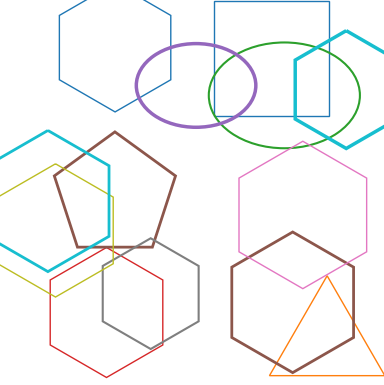[{"shape": "hexagon", "thickness": 1, "radius": 0.84, "center": [0.299, 0.876]}, {"shape": "square", "thickness": 1, "radius": 0.75, "center": [0.706, 0.848]}, {"shape": "triangle", "thickness": 1, "radius": 0.86, "center": [0.85, 0.111]}, {"shape": "oval", "thickness": 1.5, "radius": 0.98, "center": [0.739, 0.752]}, {"shape": "hexagon", "thickness": 1, "radius": 0.84, "center": [0.277, 0.188]}, {"shape": "oval", "thickness": 2.5, "radius": 0.78, "center": [0.509, 0.778]}, {"shape": "hexagon", "thickness": 2, "radius": 0.91, "center": [0.76, 0.215]}, {"shape": "pentagon", "thickness": 2, "radius": 0.83, "center": [0.299, 0.492]}, {"shape": "hexagon", "thickness": 1, "radius": 0.96, "center": [0.787, 0.442]}, {"shape": "hexagon", "thickness": 1.5, "radius": 0.72, "center": [0.391, 0.237]}, {"shape": "hexagon", "thickness": 1, "radius": 0.87, "center": [0.144, 0.401]}, {"shape": "hexagon", "thickness": 2, "radius": 0.92, "center": [0.124, 0.478]}, {"shape": "hexagon", "thickness": 2.5, "radius": 0.76, "center": [0.899, 0.767]}]